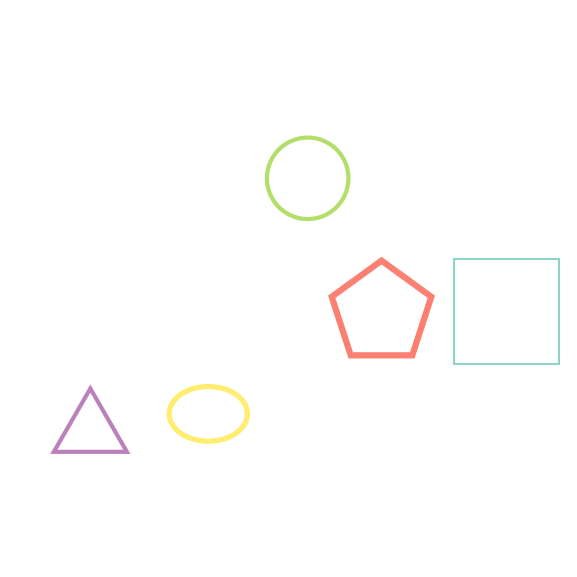[{"shape": "square", "thickness": 1, "radius": 0.46, "center": [0.877, 0.46]}, {"shape": "pentagon", "thickness": 3, "radius": 0.45, "center": [0.661, 0.457]}, {"shape": "circle", "thickness": 2, "radius": 0.35, "center": [0.533, 0.69]}, {"shape": "triangle", "thickness": 2, "radius": 0.37, "center": [0.156, 0.253]}, {"shape": "oval", "thickness": 2.5, "radius": 0.34, "center": [0.361, 0.283]}]